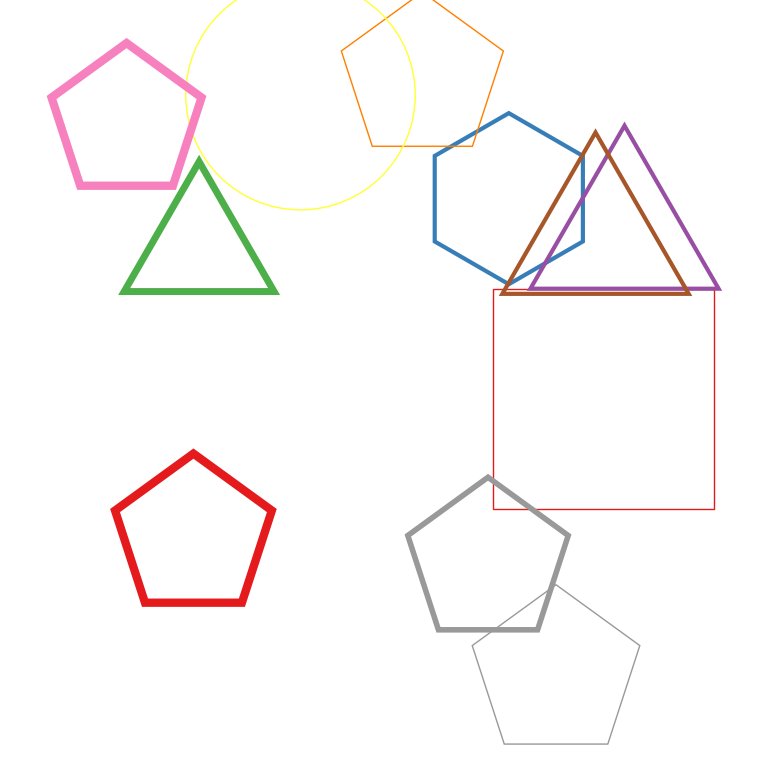[{"shape": "pentagon", "thickness": 3, "radius": 0.54, "center": [0.251, 0.304]}, {"shape": "square", "thickness": 0.5, "radius": 0.72, "center": [0.783, 0.482]}, {"shape": "hexagon", "thickness": 1.5, "radius": 0.56, "center": [0.661, 0.742]}, {"shape": "triangle", "thickness": 2.5, "radius": 0.56, "center": [0.259, 0.678]}, {"shape": "triangle", "thickness": 1.5, "radius": 0.71, "center": [0.811, 0.696]}, {"shape": "pentagon", "thickness": 0.5, "radius": 0.55, "center": [0.549, 0.9]}, {"shape": "circle", "thickness": 0.5, "radius": 0.75, "center": [0.39, 0.876]}, {"shape": "triangle", "thickness": 1.5, "radius": 0.7, "center": [0.773, 0.688]}, {"shape": "pentagon", "thickness": 3, "radius": 0.51, "center": [0.164, 0.842]}, {"shape": "pentagon", "thickness": 2, "radius": 0.55, "center": [0.634, 0.271]}, {"shape": "pentagon", "thickness": 0.5, "radius": 0.57, "center": [0.722, 0.126]}]